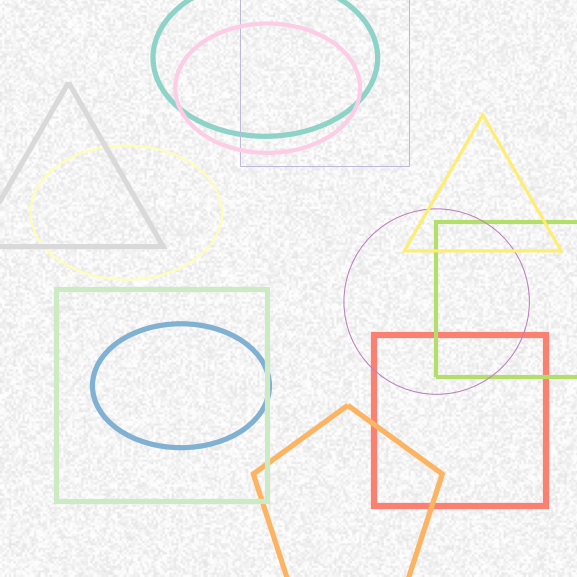[{"shape": "oval", "thickness": 2.5, "radius": 0.97, "center": [0.459, 0.899]}, {"shape": "oval", "thickness": 1, "radius": 0.83, "center": [0.219, 0.631]}, {"shape": "square", "thickness": 0.5, "radius": 0.73, "center": [0.562, 0.858]}, {"shape": "square", "thickness": 3, "radius": 0.74, "center": [0.796, 0.271]}, {"shape": "oval", "thickness": 2.5, "radius": 0.77, "center": [0.313, 0.331]}, {"shape": "pentagon", "thickness": 2.5, "radius": 0.86, "center": [0.602, 0.125]}, {"shape": "square", "thickness": 2, "radius": 0.67, "center": [0.89, 0.48]}, {"shape": "oval", "thickness": 2, "radius": 0.8, "center": [0.464, 0.846]}, {"shape": "triangle", "thickness": 2.5, "radius": 0.95, "center": [0.119, 0.667]}, {"shape": "circle", "thickness": 0.5, "radius": 0.8, "center": [0.756, 0.477]}, {"shape": "square", "thickness": 2.5, "radius": 0.92, "center": [0.28, 0.315]}, {"shape": "triangle", "thickness": 1.5, "radius": 0.78, "center": [0.836, 0.643]}]